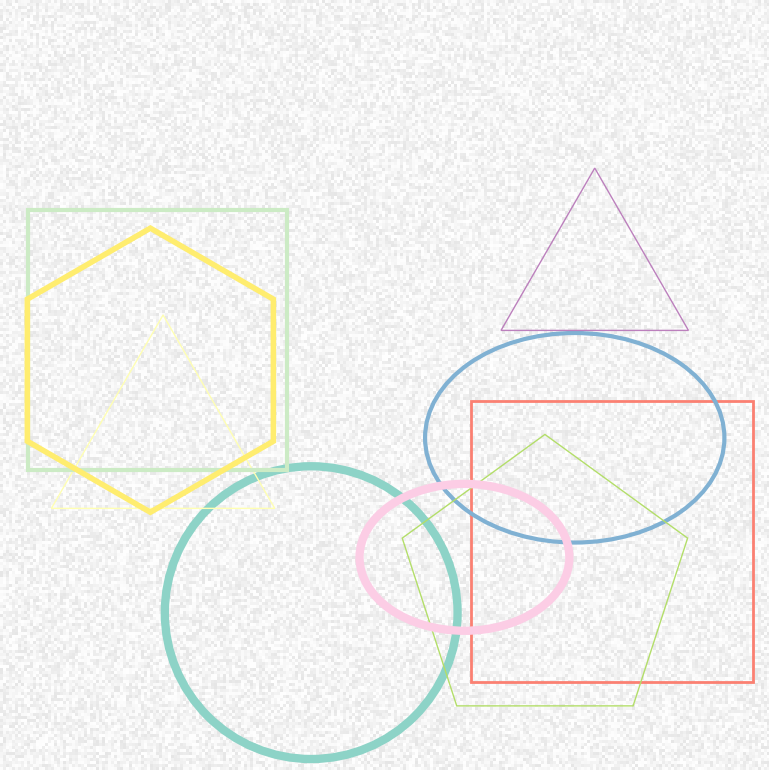[{"shape": "circle", "thickness": 3, "radius": 0.95, "center": [0.404, 0.204]}, {"shape": "triangle", "thickness": 0.5, "radius": 0.84, "center": [0.212, 0.424]}, {"shape": "square", "thickness": 1, "radius": 0.91, "center": [0.795, 0.297]}, {"shape": "oval", "thickness": 1.5, "radius": 0.97, "center": [0.746, 0.431]}, {"shape": "pentagon", "thickness": 0.5, "radius": 0.97, "center": [0.708, 0.241]}, {"shape": "oval", "thickness": 3, "radius": 0.68, "center": [0.603, 0.276]}, {"shape": "triangle", "thickness": 0.5, "radius": 0.7, "center": [0.772, 0.641]}, {"shape": "square", "thickness": 1.5, "radius": 0.84, "center": [0.205, 0.558]}, {"shape": "hexagon", "thickness": 2, "radius": 0.92, "center": [0.195, 0.519]}]